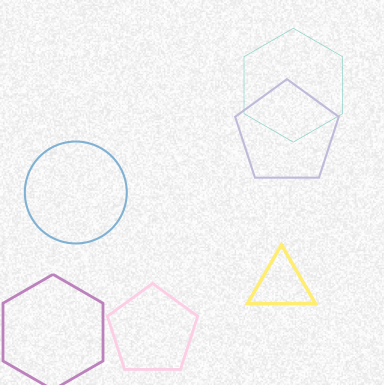[{"shape": "hexagon", "thickness": 0.5, "radius": 0.74, "center": [0.762, 0.779]}, {"shape": "pentagon", "thickness": 1.5, "radius": 0.71, "center": [0.745, 0.653]}, {"shape": "circle", "thickness": 1.5, "radius": 0.66, "center": [0.197, 0.5]}, {"shape": "pentagon", "thickness": 2, "radius": 0.62, "center": [0.396, 0.14]}, {"shape": "hexagon", "thickness": 2, "radius": 0.75, "center": [0.138, 0.137]}, {"shape": "triangle", "thickness": 2.5, "radius": 0.51, "center": [0.731, 0.262]}]